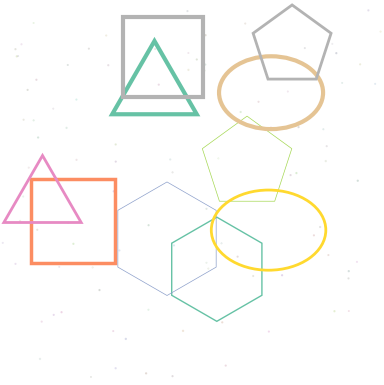[{"shape": "triangle", "thickness": 3, "radius": 0.63, "center": [0.401, 0.767]}, {"shape": "hexagon", "thickness": 1, "radius": 0.68, "center": [0.563, 0.301]}, {"shape": "square", "thickness": 2.5, "radius": 0.54, "center": [0.19, 0.426]}, {"shape": "hexagon", "thickness": 0.5, "radius": 0.74, "center": [0.434, 0.38]}, {"shape": "triangle", "thickness": 2, "radius": 0.58, "center": [0.11, 0.48]}, {"shape": "pentagon", "thickness": 0.5, "radius": 0.61, "center": [0.642, 0.576]}, {"shape": "oval", "thickness": 2, "radius": 0.74, "center": [0.698, 0.402]}, {"shape": "oval", "thickness": 3, "radius": 0.68, "center": [0.704, 0.759]}, {"shape": "pentagon", "thickness": 2, "radius": 0.53, "center": [0.759, 0.881]}, {"shape": "square", "thickness": 3, "radius": 0.52, "center": [0.423, 0.851]}]